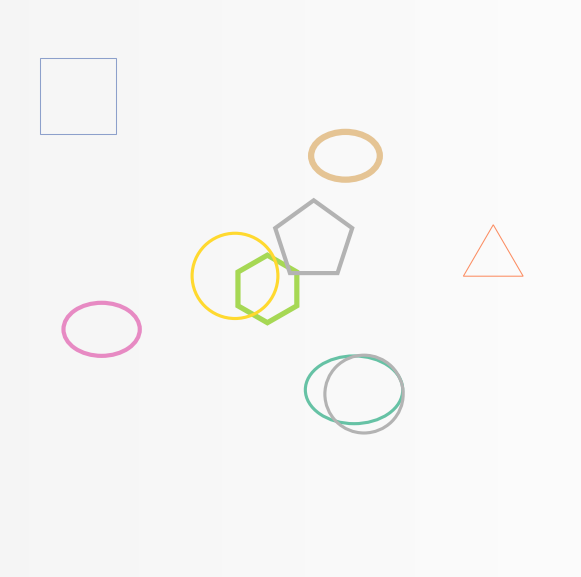[{"shape": "oval", "thickness": 1.5, "radius": 0.42, "center": [0.609, 0.324]}, {"shape": "triangle", "thickness": 0.5, "radius": 0.3, "center": [0.849, 0.551]}, {"shape": "square", "thickness": 0.5, "radius": 0.33, "center": [0.134, 0.833]}, {"shape": "oval", "thickness": 2, "radius": 0.33, "center": [0.175, 0.429]}, {"shape": "hexagon", "thickness": 2.5, "radius": 0.29, "center": [0.46, 0.499]}, {"shape": "circle", "thickness": 1.5, "radius": 0.37, "center": [0.404, 0.521]}, {"shape": "oval", "thickness": 3, "radius": 0.3, "center": [0.594, 0.729]}, {"shape": "circle", "thickness": 1.5, "radius": 0.34, "center": [0.626, 0.317]}, {"shape": "pentagon", "thickness": 2, "radius": 0.35, "center": [0.54, 0.583]}]